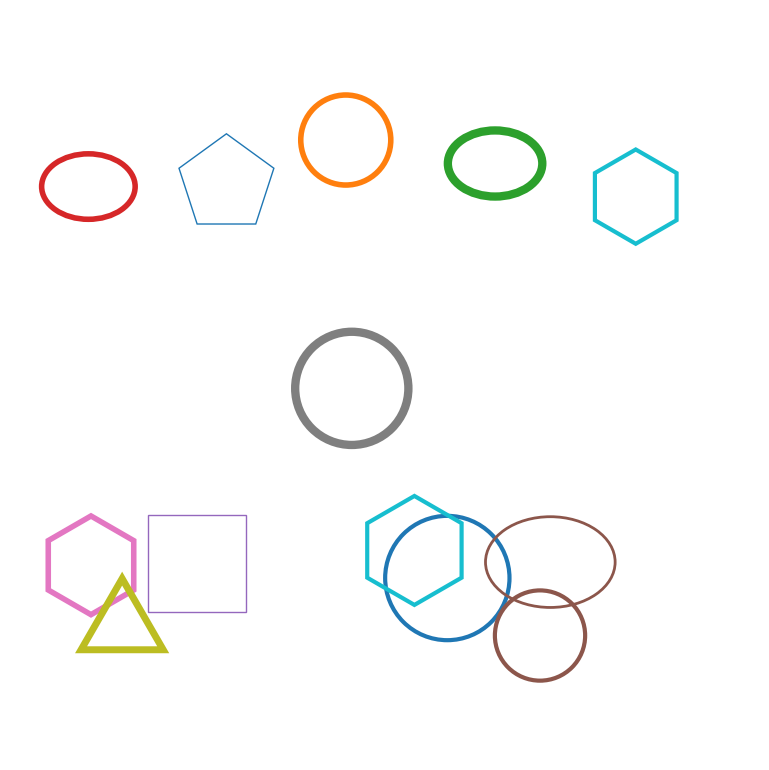[{"shape": "pentagon", "thickness": 0.5, "radius": 0.32, "center": [0.294, 0.761]}, {"shape": "circle", "thickness": 1.5, "radius": 0.4, "center": [0.581, 0.249]}, {"shape": "circle", "thickness": 2, "radius": 0.29, "center": [0.449, 0.818]}, {"shape": "oval", "thickness": 3, "radius": 0.31, "center": [0.643, 0.788]}, {"shape": "oval", "thickness": 2, "radius": 0.3, "center": [0.115, 0.758]}, {"shape": "square", "thickness": 0.5, "radius": 0.32, "center": [0.256, 0.268]}, {"shape": "oval", "thickness": 1, "radius": 0.42, "center": [0.715, 0.27]}, {"shape": "circle", "thickness": 1.5, "radius": 0.29, "center": [0.701, 0.175]}, {"shape": "hexagon", "thickness": 2, "radius": 0.32, "center": [0.118, 0.266]}, {"shape": "circle", "thickness": 3, "radius": 0.37, "center": [0.457, 0.496]}, {"shape": "triangle", "thickness": 2.5, "radius": 0.31, "center": [0.159, 0.187]}, {"shape": "hexagon", "thickness": 1.5, "radius": 0.31, "center": [0.826, 0.745]}, {"shape": "hexagon", "thickness": 1.5, "radius": 0.35, "center": [0.538, 0.285]}]